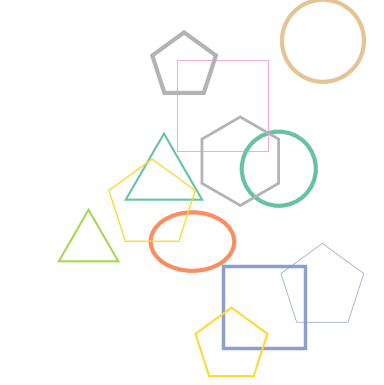[{"shape": "circle", "thickness": 3, "radius": 0.48, "center": [0.724, 0.562]}, {"shape": "triangle", "thickness": 1.5, "radius": 0.57, "center": [0.426, 0.539]}, {"shape": "oval", "thickness": 3, "radius": 0.54, "center": [0.5, 0.372]}, {"shape": "square", "thickness": 2.5, "radius": 0.53, "center": [0.685, 0.203]}, {"shape": "pentagon", "thickness": 0.5, "radius": 0.57, "center": [0.837, 0.255]}, {"shape": "square", "thickness": 0.5, "radius": 0.59, "center": [0.578, 0.726]}, {"shape": "triangle", "thickness": 1.5, "radius": 0.45, "center": [0.23, 0.366]}, {"shape": "pentagon", "thickness": 1.5, "radius": 0.49, "center": [0.601, 0.103]}, {"shape": "pentagon", "thickness": 1, "radius": 0.59, "center": [0.395, 0.469]}, {"shape": "circle", "thickness": 3, "radius": 0.53, "center": [0.839, 0.894]}, {"shape": "hexagon", "thickness": 2, "radius": 0.57, "center": [0.624, 0.581]}, {"shape": "pentagon", "thickness": 3, "radius": 0.43, "center": [0.478, 0.829]}]